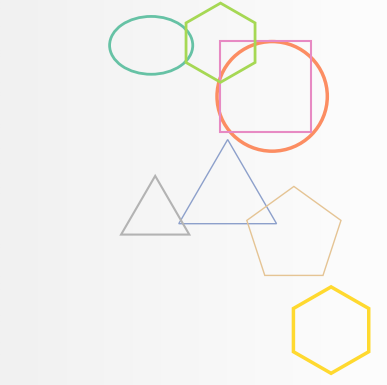[{"shape": "oval", "thickness": 2, "radius": 0.54, "center": [0.39, 0.882]}, {"shape": "circle", "thickness": 2.5, "radius": 0.71, "center": [0.702, 0.75]}, {"shape": "triangle", "thickness": 1, "radius": 0.73, "center": [0.588, 0.492]}, {"shape": "square", "thickness": 1.5, "radius": 0.59, "center": [0.685, 0.775]}, {"shape": "hexagon", "thickness": 2, "radius": 0.51, "center": [0.569, 0.889]}, {"shape": "hexagon", "thickness": 2.5, "radius": 0.56, "center": [0.854, 0.143]}, {"shape": "pentagon", "thickness": 1, "radius": 0.64, "center": [0.758, 0.388]}, {"shape": "triangle", "thickness": 1.5, "radius": 0.51, "center": [0.4, 0.442]}]